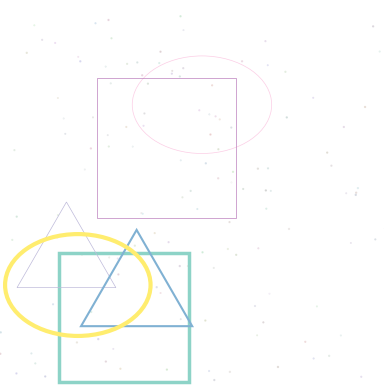[{"shape": "square", "thickness": 2.5, "radius": 0.84, "center": [0.322, 0.175]}, {"shape": "triangle", "thickness": 0.5, "radius": 0.74, "center": [0.173, 0.327]}, {"shape": "triangle", "thickness": 1.5, "radius": 0.83, "center": [0.355, 0.236]}, {"shape": "oval", "thickness": 0.5, "radius": 0.91, "center": [0.525, 0.728]}, {"shape": "square", "thickness": 0.5, "radius": 0.9, "center": [0.432, 0.616]}, {"shape": "oval", "thickness": 3, "radius": 0.94, "center": [0.202, 0.26]}]